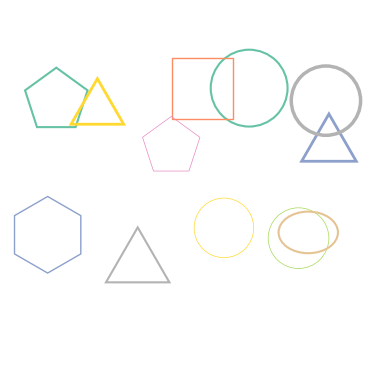[{"shape": "circle", "thickness": 1.5, "radius": 0.5, "center": [0.647, 0.771]}, {"shape": "pentagon", "thickness": 1.5, "radius": 0.43, "center": [0.146, 0.739]}, {"shape": "square", "thickness": 1, "radius": 0.39, "center": [0.526, 0.77]}, {"shape": "hexagon", "thickness": 1, "radius": 0.5, "center": [0.124, 0.39]}, {"shape": "triangle", "thickness": 2, "radius": 0.41, "center": [0.854, 0.622]}, {"shape": "pentagon", "thickness": 0.5, "radius": 0.39, "center": [0.445, 0.619]}, {"shape": "circle", "thickness": 0.5, "radius": 0.39, "center": [0.775, 0.381]}, {"shape": "triangle", "thickness": 2, "radius": 0.39, "center": [0.253, 0.717]}, {"shape": "circle", "thickness": 0.5, "radius": 0.39, "center": [0.582, 0.408]}, {"shape": "oval", "thickness": 1.5, "radius": 0.39, "center": [0.801, 0.396]}, {"shape": "triangle", "thickness": 1.5, "radius": 0.48, "center": [0.358, 0.314]}, {"shape": "circle", "thickness": 2.5, "radius": 0.45, "center": [0.847, 0.739]}]